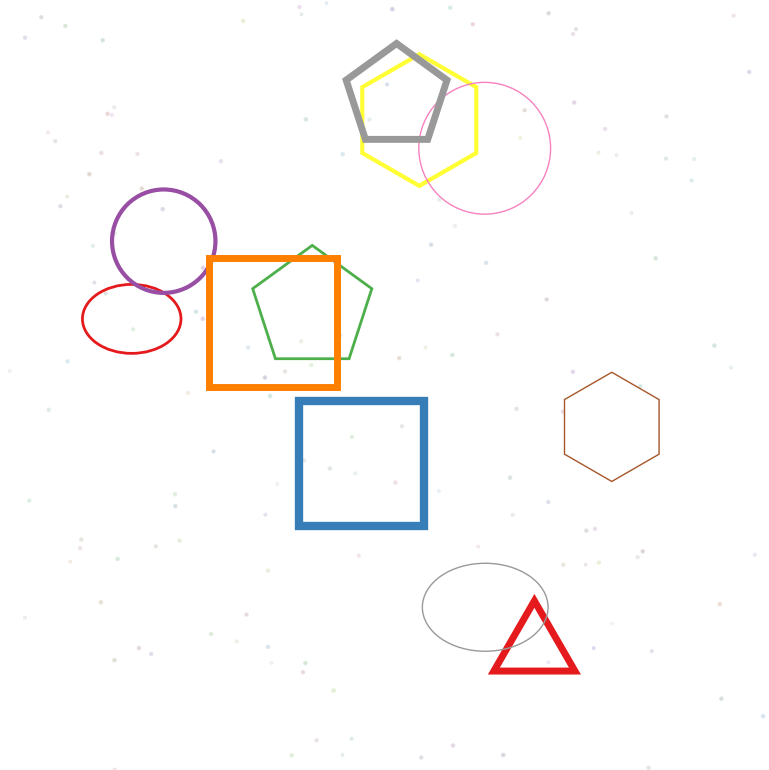[{"shape": "oval", "thickness": 1, "radius": 0.32, "center": [0.171, 0.586]}, {"shape": "triangle", "thickness": 2.5, "radius": 0.3, "center": [0.694, 0.159]}, {"shape": "square", "thickness": 3, "radius": 0.41, "center": [0.47, 0.398]}, {"shape": "pentagon", "thickness": 1, "radius": 0.41, "center": [0.406, 0.6]}, {"shape": "circle", "thickness": 1.5, "radius": 0.34, "center": [0.213, 0.687]}, {"shape": "square", "thickness": 2.5, "radius": 0.42, "center": [0.354, 0.581]}, {"shape": "hexagon", "thickness": 1.5, "radius": 0.43, "center": [0.545, 0.844]}, {"shape": "hexagon", "thickness": 0.5, "radius": 0.35, "center": [0.795, 0.446]}, {"shape": "circle", "thickness": 0.5, "radius": 0.43, "center": [0.629, 0.807]}, {"shape": "oval", "thickness": 0.5, "radius": 0.41, "center": [0.63, 0.211]}, {"shape": "pentagon", "thickness": 2.5, "radius": 0.34, "center": [0.515, 0.875]}]